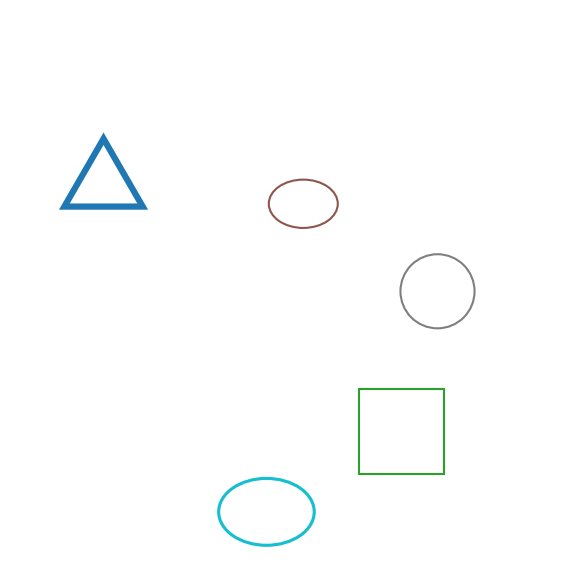[{"shape": "triangle", "thickness": 3, "radius": 0.39, "center": [0.179, 0.681]}, {"shape": "square", "thickness": 1, "radius": 0.37, "center": [0.696, 0.252]}, {"shape": "oval", "thickness": 1, "radius": 0.3, "center": [0.525, 0.646]}, {"shape": "circle", "thickness": 1, "radius": 0.32, "center": [0.758, 0.495]}, {"shape": "oval", "thickness": 1.5, "radius": 0.41, "center": [0.461, 0.113]}]